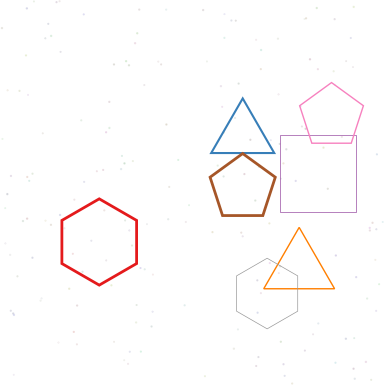[{"shape": "hexagon", "thickness": 2, "radius": 0.56, "center": [0.258, 0.371]}, {"shape": "triangle", "thickness": 1.5, "radius": 0.47, "center": [0.63, 0.65]}, {"shape": "square", "thickness": 0.5, "radius": 0.5, "center": [0.826, 0.55]}, {"shape": "triangle", "thickness": 1, "radius": 0.53, "center": [0.777, 0.303]}, {"shape": "pentagon", "thickness": 2, "radius": 0.45, "center": [0.63, 0.512]}, {"shape": "pentagon", "thickness": 1, "radius": 0.44, "center": [0.861, 0.698]}, {"shape": "hexagon", "thickness": 0.5, "radius": 0.46, "center": [0.694, 0.238]}]